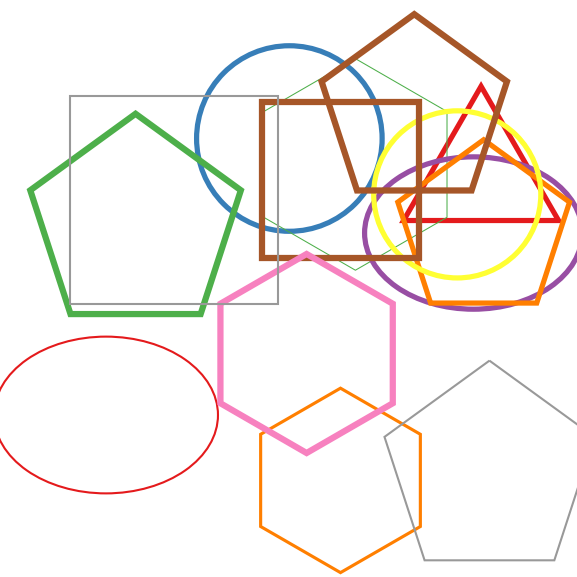[{"shape": "oval", "thickness": 1, "radius": 0.97, "center": [0.184, 0.281]}, {"shape": "triangle", "thickness": 2.5, "radius": 0.77, "center": [0.833, 0.695]}, {"shape": "circle", "thickness": 2.5, "radius": 0.8, "center": [0.501, 0.759]}, {"shape": "pentagon", "thickness": 3, "radius": 0.96, "center": [0.235, 0.61]}, {"shape": "hexagon", "thickness": 0.5, "radius": 0.92, "center": [0.615, 0.714]}, {"shape": "oval", "thickness": 2.5, "radius": 0.94, "center": [0.82, 0.596]}, {"shape": "pentagon", "thickness": 2.5, "radius": 0.78, "center": [0.838, 0.601]}, {"shape": "hexagon", "thickness": 1.5, "radius": 0.8, "center": [0.59, 0.167]}, {"shape": "circle", "thickness": 2.5, "radius": 0.72, "center": [0.792, 0.663]}, {"shape": "pentagon", "thickness": 3, "radius": 0.84, "center": [0.717, 0.806]}, {"shape": "square", "thickness": 3, "radius": 0.68, "center": [0.589, 0.688]}, {"shape": "hexagon", "thickness": 3, "radius": 0.86, "center": [0.531, 0.387]}, {"shape": "square", "thickness": 1, "radius": 0.9, "center": [0.301, 0.653]}, {"shape": "pentagon", "thickness": 1, "radius": 0.96, "center": [0.848, 0.184]}]